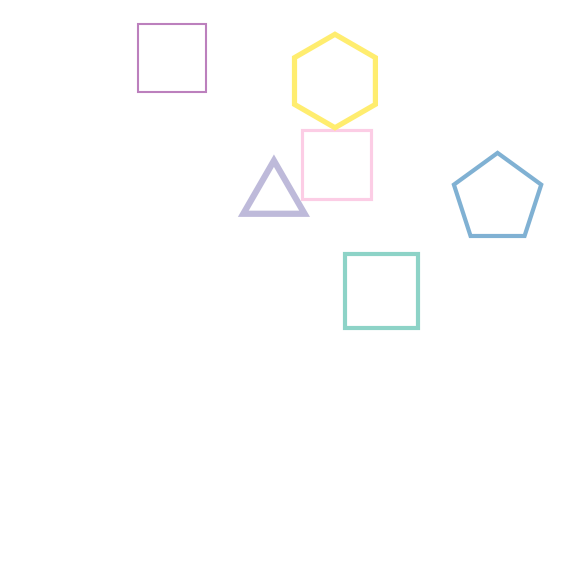[{"shape": "square", "thickness": 2, "radius": 0.32, "center": [0.66, 0.495]}, {"shape": "triangle", "thickness": 3, "radius": 0.31, "center": [0.474, 0.66]}, {"shape": "pentagon", "thickness": 2, "radius": 0.4, "center": [0.862, 0.655]}, {"shape": "square", "thickness": 1.5, "radius": 0.3, "center": [0.582, 0.715]}, {"shape": "square", "thickness": 1, "radius": 0.3, "center": [0.298, 0.899]}, {"shape": "hexagon", "thickness": 2.5, "radius": 0.4, "center": [0.58, 0.859]}]